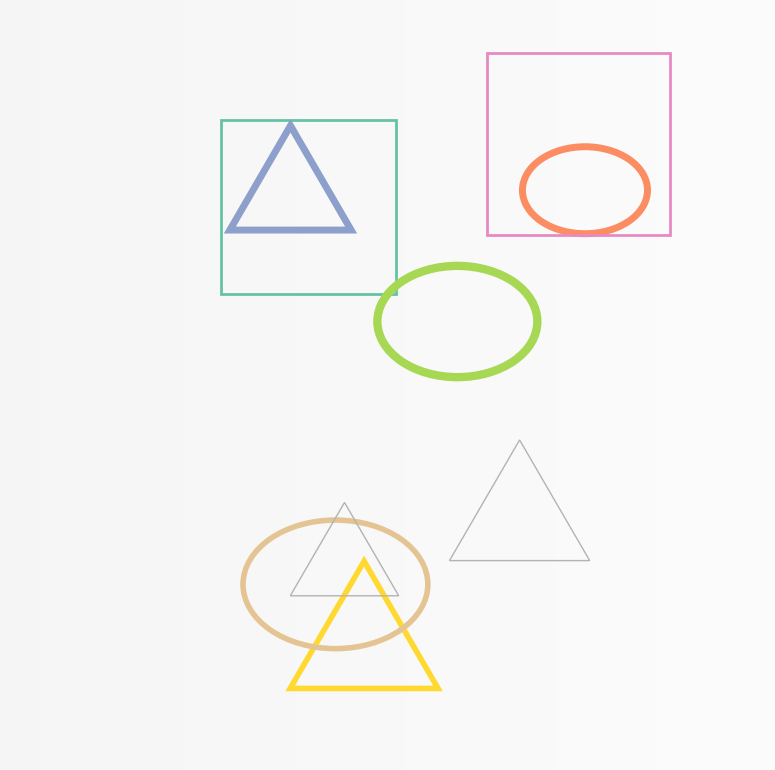[{"shape": "square", "thickness": 1, "radius": 0.56, "center": [0.398, 0.732]}, {"shape": "oval", "thickness": 2.5, "radius": 0.4, "center": [0.755, 0.753]}, {"shape": "triangle", "thickness": 2.5, "radius": 0.45, "center": [0.375, 0.746]}, {"shape": "square", "thickness": 1, "radius": 0.59, "center": [0.747, 0.813]}, {"shape": "oval", "thickness": 3, "radius": 0.52, "center": [0.59, 0.582]}, {"shape": "triangle", "thickness": 2, "radius": 0.55, "center": [0.47, 0.161]}, {"shape": "oval", "thickness": 2, "radius": 0.6, "center": [0.433, 0.241]}, {"shape": "triangle", "thickness": 0.5, "radius": 0.4, "center": [0.445, 0.267]}, {"shape": "triangle", "thickness": 0.5, "radius": 0.52, "center": [0.67, 0.324]}]